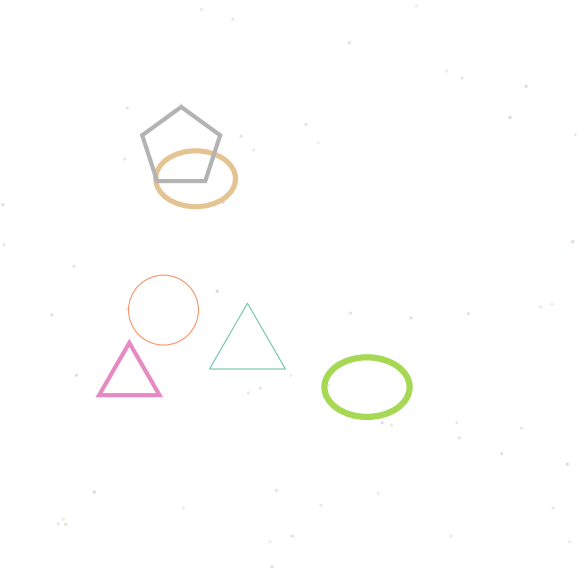[{"shape": "triangle", "thickness": 0.5, "radius": 0.38, "center": [0.429, 0.398]}, {"shape": "circle", "thickness": 0.5, "radius": 0.3, "center": [0.283, 0.462]}, {"shape": "triangle", "thickness": 2, "radius": 0.3, "center": [0.224, 0.345]}, {"shape": "oval", "thickness": 3, "radius": 0.37, "center": [0.636, 0.329]}, {"shape": "oval", "thickness": 2.5, "radius": 0.35, "center": [0.339, 0.69]}, {"shape": "pentagon", "thickness": 2, "radius": 0.35, "center": [0.314, 0.743]}]